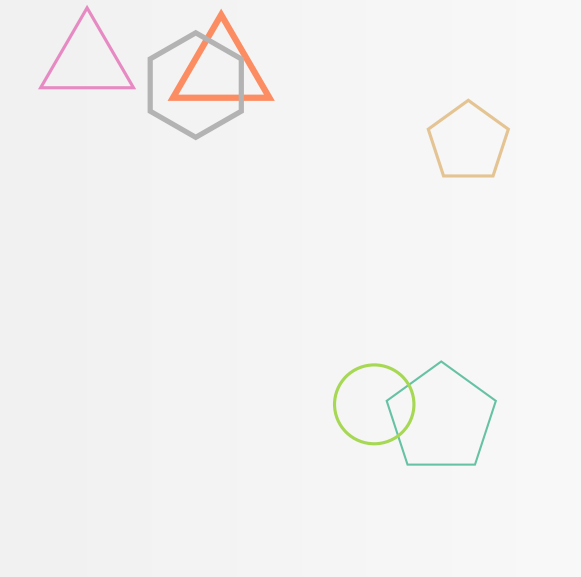[{"shape": "pentagon", "thickness": 1, "radius": 0.49, "center": [0.759, 0.274]}, {"shape": "triangle", "thickness": 3, "radius": 0.48, "center": [0.381, 0.878]}, {"shape": "triangle", "thickness": 1.5, "radius": 0.46, "center": [0.15, 0.893]}, {"shape": "circle", "thickness": 1.5, "radius": 0.34, "center": [0.644, 0.299]}, {"shape": "pentagon", "thickness": 1.5, "radius": 0.36, "center": [0.806, 0.753]}, {"shape": "hexagon", "thickness": 2.5, "radius": 0.45, "center": [0.337, 0.852]}]